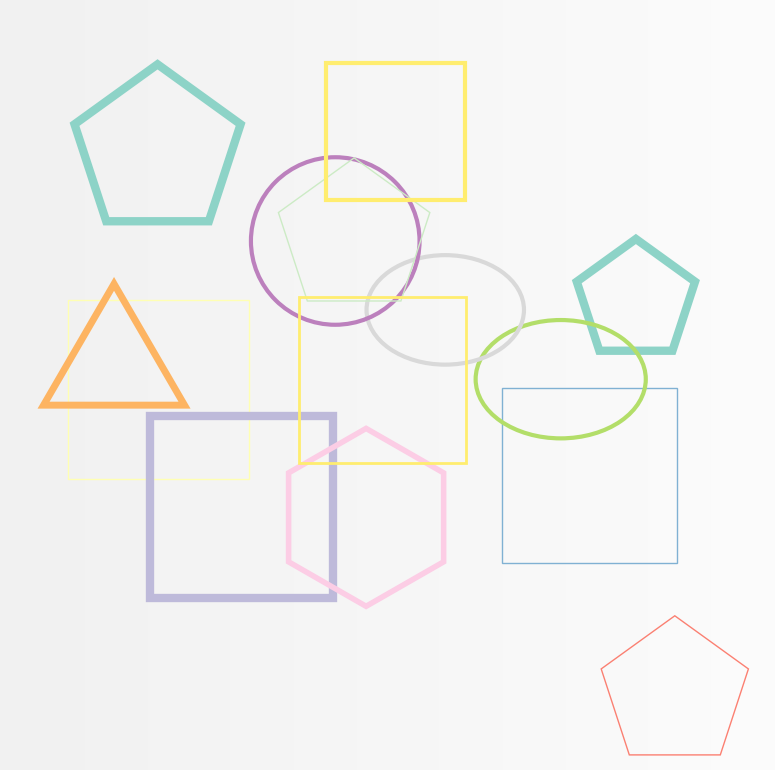[{"shape": "pentagon", "thickness": 3, "radius": 0.4, "center": [0.821, 0.609]}, {"shape": "pentagon", "thickness": 3, "radius": 0.56, "center": [0.203, 0.804]}, {"shape": "square", "thickness": 0.5, "radius": 0.58, "center": [0.205, 0.494]}, {"shape": "square", "thickness": 3, "radius": 0.59, "center": [0.311, 0.342]}, {"shape": "pentagon", "thickness": 0.5, "radius": 0.5, "center": [0.871, 0.1]}, {"shape": "square", "thickness": 0.5, "radius": 0.57, "center": [0.76, 0.382]}, {"shape": "triangle", "thickness": 2.5, "radius": 0.53, "center": [0.147, 0.526]}, {"shape": "oval", "thickness": 1.5, "radius": 0.55, "center": [0.723, 0.508]}, {"shape": "hexagon", "thickness": 2, "radius": 0.58, "center": [0.472, 0.328]}, {"shape": "oval", "thickness": 1.5, "radius": 0.51, "center": [0.575, 0.598]}, {"shape": "circle", "thickness": 1.5, "radius": 0.54, "center": [0.433, 0.687]}, {"shape": "pentagon", "thickness": 0.5, "radius": 0.51, "center": [0.457, 0.692]}, {"shape": "square", "thickness": 1.5, "radius": 0.45, "center": [0.511, 0.829]}, {"shape": "square", "thickness": 1, "radius": 0.54, "center": [0.494, 0.506]}]